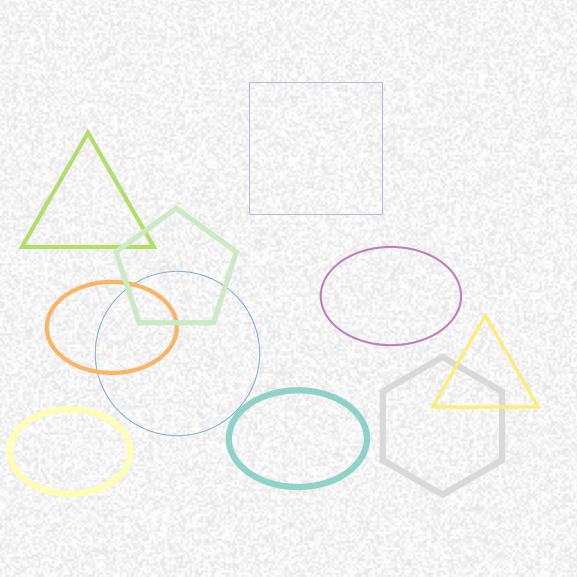[{"shape": "oval", "thickness": 3, "radius": 0.6, "center": [0.516, 0.24]}, {"shape": "oval", "thickness": 3, "radius": 0.52, "center": [0.121, 0.217]}, {"shape": "square", "thickness": 0.5, "radius": 0.57, "center": [0.546, 0.743]}, {"shape": "circle", "thickness": 0.5, "radius": 0.71, "center": [0.307, 0.387]}, {"shape": "oval", "thickness": 2, "radius": 0.56, "center": [0.194, 0.432]}, {"shape": "triangle", "thickness": 2, "radius": 0.66, "center": [0.152, 0.637]}, {"shape": "hexagon", "thickness": 3, "radius": 0.6, "center": [0.766, 0.262]}, {"shape": "oval", "thickness": 1, "radius": 0.61, "center": [0.677, 0.486]}, {"shape": "pentagon", "thickness": 2.5, "radius": 0.55, "center": [0.305, 0.529]}, {"shape": "triangle", "thickness": 1.5, "radius": 0.53, "center": [0.841, 0.347]}]